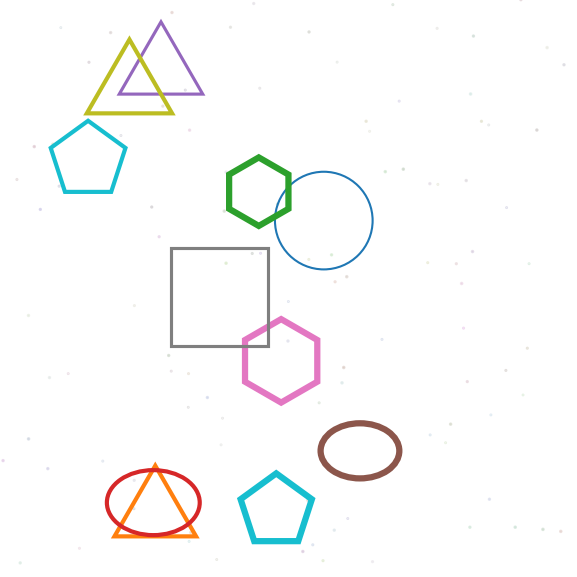[{"shape": "circle", "thickness": 1, "radius": 0.42, "center": [0.561, 0.617]}, {"shape": "triangle", "thickness": 2, "radius": 0.41, "center": [0.269, 0.111]}, {"shape": "hexagon", "thickness": 3, "radius": 0.3, "center": [0.448, 0.667]}, {"shape": "oval", "thickness": 2, "radius": 0.4, "center": [0.265, 0.129]}, {"shape": "triangle", "thickness": 1.5, "radius": 0.42, "center": [0.279, 0.878]}, {"shape": "oval", "thickness": 3, "radius": 0.34, "center": [0.623, 0.218]}, {"shape": "hexagon", "thickness": 3, "radius": 0.36, "center": [0.487, 0.374]}, {"shape": "square", "thickness": 1.5, "radius": 0.42, "center": [0.38, 0.485]}, {"shape": "triangle", "thickness": 2, "radius": 0.43, "center": [0.224, 0.845]}, {"shape": "pentagon", "thickness": 2, "radius": 0.34, "center": [0.153, 0.722]}, {"shape": "pentagon", "thickness": 3, "radius": 0.32, "center": [0.478, 0.115]}]